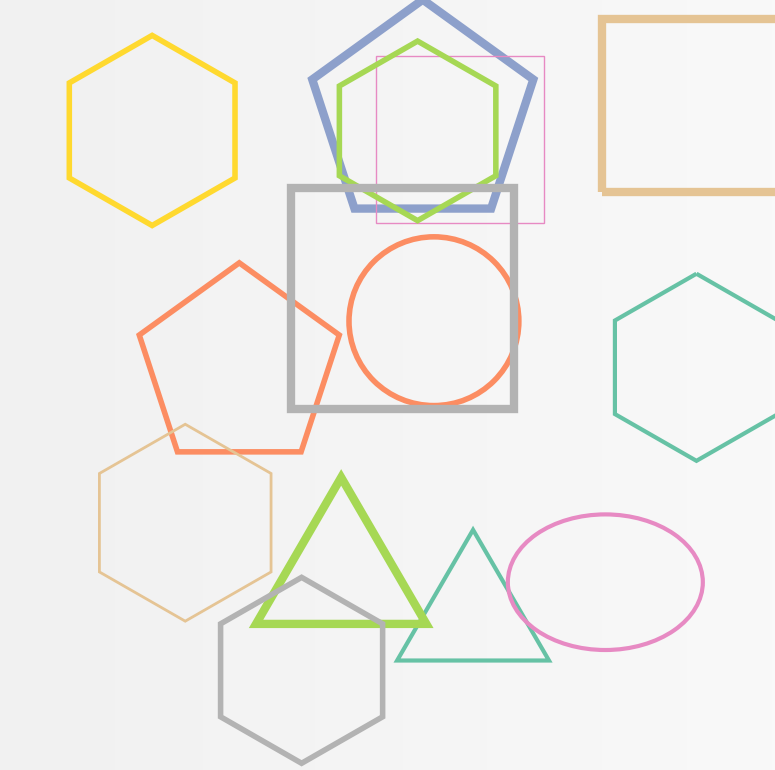[{"shape": "hexagon", "thickness": 1.5, "radius": 0.61, "center": [0.899, 0.523]}, {"shape": "triangle", "thickness": 1.5, "radius": 0.57, "center": [0.61, 0.199]}, {"shape": "circle", "thickness": 2, "radius": 0.55, "center": [0.56, 0.583]}, {"shape": "pentagon", "thickness": 2, "radius": 0.68, "center": [0.309, 0.523]}, {"shape": "pentagon", "thickness": 3, "radius": 0.75, "center": [0.546, 0.85]}, {"shape": "square", "thickness": 0.5, "radius": 0.54, "center": [0.593, 0.819]}, {"shape": "oval", "thickness": 1.5, "radius": 0.63, "center": [0.781, 0.244]}, {"shape": "triangle", "thickness": 3, "radius": 0.63, "center": [0.44, 0.253]}, {"shape": "hexagon", "thickness": 2, "radius": 0.58, "center": [0.539, 0.83]}, {"shape": "hexagon", "thickness": 2, "radius": 0.62, "center": [0.196, 0.831]}, {"shape": "square", "thickness": 3, "radius": 0.56, "center": [0.889, 0.863]}, {"shape": "hexagon", "thickness": 1, "radius": 0.64, "center": [0.239, 0.321]}, {"shape": "square", "thickness": 3, "radius": 0.72, "center": [0.519, 0.612]}, {"shape": "hexagon", "thickness": 2, "radius": 0.6, "center": [0.389, 0.129]}]